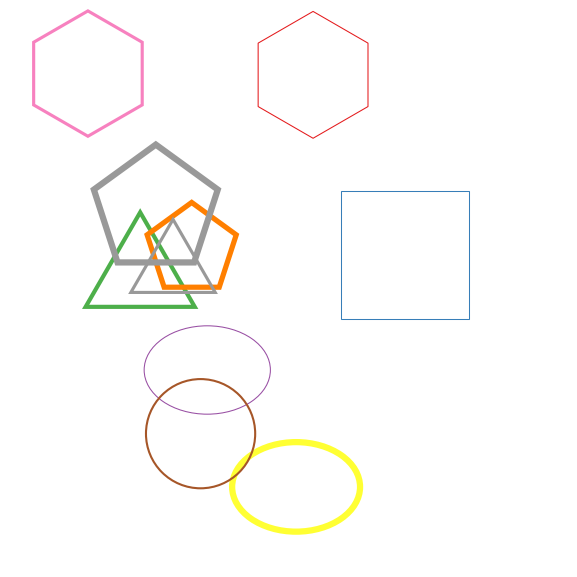[{"shape": "hexagon", "thickness": 0.5, "radius": 0.55, "center": [0.542, 0.87]}, {"shape": "square", "thickness": 0.5, "radius": 0.55, "center": [0.701, 0.558]}, {"shape": "triangle", "thickness": 2, "radius": 0.55, "center": [0.243, 0.522]}, {"shape": "oval", "thickness": 0.5, "radius": 0.55, "center": [0.359, 0.358]}, {"shape": "pentagon", "thickness": 2.5, "radius": 0.41, "center": [0.332, 0.567]}, {"shape": "oval", "thickness": 3, "radius": 0.55, "center": [0.513, 0.156]}, {"shape": "circle", "thickness": 1, "radius": 0.47, "center": [0.347, 0.248]}, {"shape": "hexagon", "thickness": 1.5, "radius": 0.54, "center": [0.152, 0.872]}, {"shape": "pentagon", "thickness": 3, "radius": 0.56, "center": [0.27, 0.636]}, {"shape": "triangle", "thickness": 1.5, "radius": 0.42, "center": [0.3, 0.535]}]